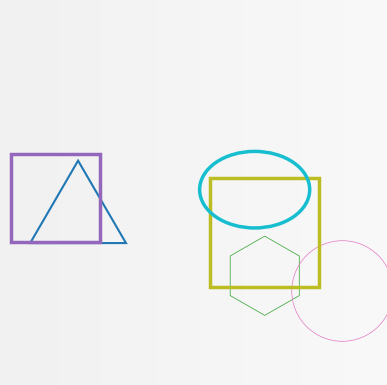[{"shape": "triangle", "thickness": 1.5, "radius": 0.71, "center": [0.202, 0.44]}, {"shape": "hexagon", "thickness": 0.5, "radius": 0.51, "center": [0.683, 0.284]}, {"shape": "square", "thickness": 2.5, "radius": 0.58, "center": [0.144, 0.486]}, {"shape": "circle", "thickness": 0.5, "radius": 0.65, "center": [0.884, 0.244]}, {"shape": "square", "thickness": 2.5, "radius": 0.7, "center": [0.683, 0.396]}, {"shape": "oval", "thickness": 2.5, "radius": 0.71, "center": [0.657, 0.507]}]